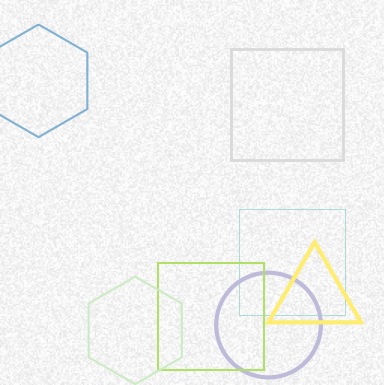[{"shape": "square", "thickness": 0.5, "radius": 0.69, "center": [0.759, 0.32]}, {"shape": "circle", "thickness": 3, "radius": 0.68, "center": [0.697, 0.156]}, {"shape": "hexagon", "thickness": 1.5, "radius": 0.73, "center": [0.1, 0.79]}, {"shape": "square", "thickness": 1.5, "radius": 0.69, "center": [0.548, 0.177]}, {"shape": "square", "thickness": 2, "radius": 0.73, "center": [0.746, 0.729]}, {"shape": "hexagon", "thickness": 1.5, "radius": 0.7, "center": [0.351, 0.142]}, {"shape": "triangle", "thickness": 3, "radius": 0.69, "center": [0.817, 0.232]}]